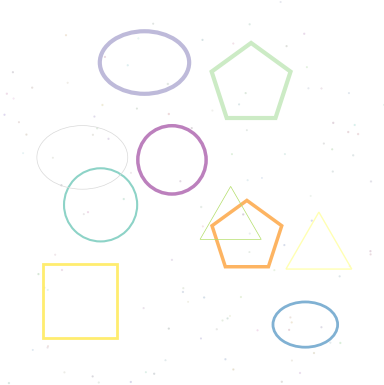[{"shape": "circle", "thickness": 1.5, "radius": 0.48, "center": [0.261, 0.468]}, {"shape": "triangle", "thickness": 1, "radius": 0.49, "center": [0.828, 0.35]}, {"shape": "oval", "thickness": 3, "radius": 0.58, "center": [0.375, 0.838]}, {"shape": "oval", "thickness": 2, "radius": 0.42, "center": [0.793, 0.157]}, {"shape": "pentagon", "thickness": 2.5, "radius": 0.48, "center": [0.641, 0.384]}, {"shape": "triangle", "thickness": 0.5, "radius": 0.46, "center": [0.599, 0.424]}, {"shape": "oval", "thickness": 0.5, "radius": 0.59, "center": [0.214, 0.591]}, {"shape": "circle", "thickness": 2.5, "radius": 0.44, "center": [0.447, 0.585]}, {"shape": "pentagon", "thickness": 3, "radius": 0.54, "center": [0.652, 0.781]}, {"shape": "square", "thickness": 2, "radius": 0.48, "center": [0.208, 0.219]}]